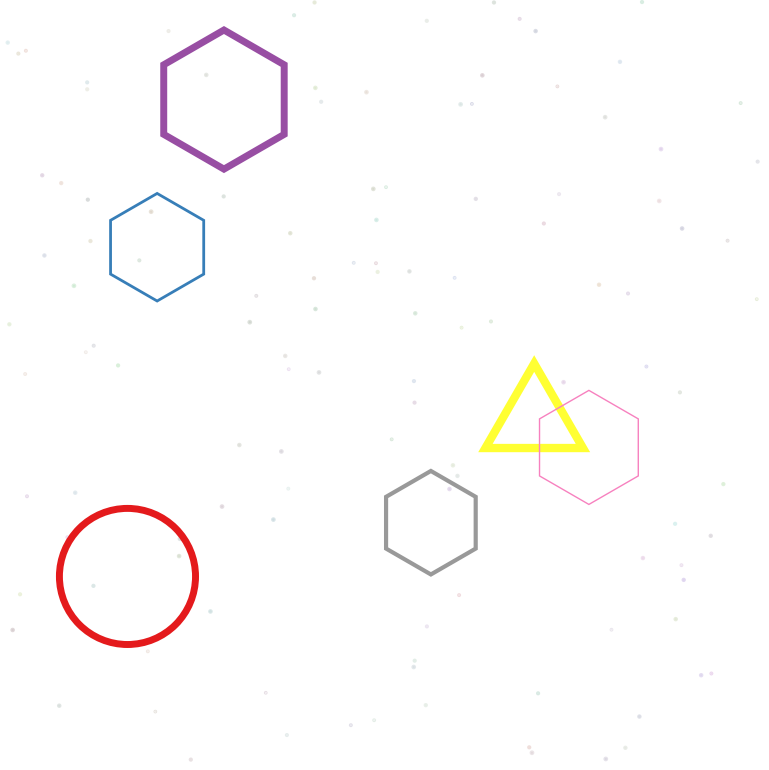[{"shape": "circle", "thickness": 2.5, "radius": 0.44, "center": [0.166, 0.251]}, {"shape": "hexagon", "thickness": 1, "radius": 0.35, "center": [0.204, 0.679]}, {"shape": "hexagon", "thickness": 2.5, "radius": 0.45, "center": [0.291, 0.871]}, {"shape": "triangle", "thickness": 3, "radius": 0.37, "center": [0.694, 0.455]}, {"shape": "hexagon", "thickness": 0.5, "radius": 0.37, "center": [0.765, 0.419]}, {"shape": "hexagon", "thickness": 1.5, "radius": 0.34, "center": [0.56, 0.321]}]